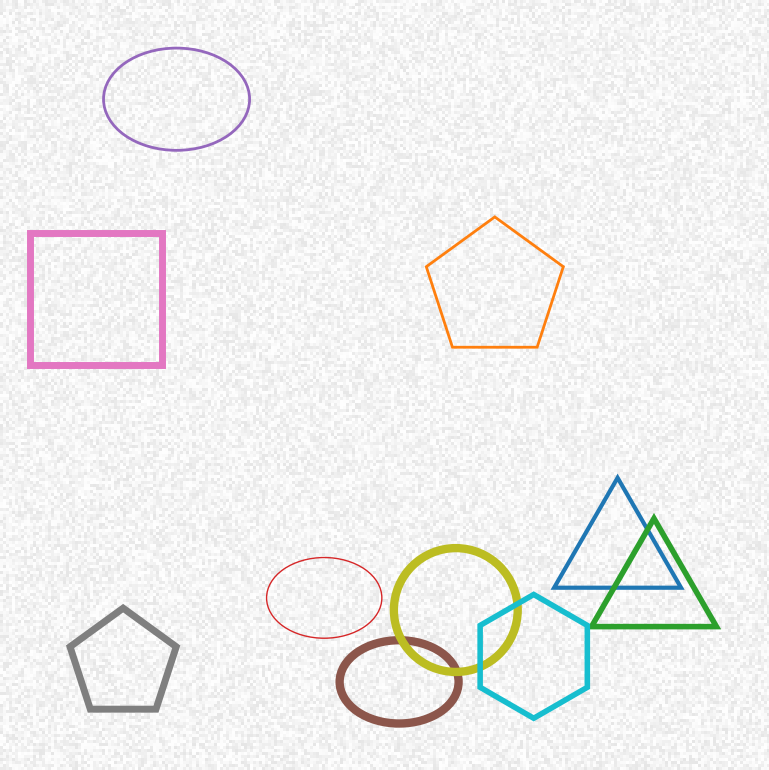[{"shape": "triangle", "thickness": 1.5, "radius": 0.48, "center": [0.802, 0.284]}, {"shape": "pentagon", "thickness": 1, "radius": 0.47, "center": [0.643, 0.625]}, {"shape": "triangle", "thickness": 2, "radius": 0.47, "center": [0.849, 0.233]}, {"shape": "oval", "thickness": 0.5, "radius": 0.37, "center": [0.421, 0.224]}, {"shape": "oval", "thickness": 1, "radius": 0.47, "center": [0.229, 0.871]}, {"shape": "oval", "thickness": 3, "radius": 0.39, "center": [0.518, 0.114]}, {"shape": "square", "thickness": 2.5, "radius": 0.43, "center": [0.125, 0.612]}, {"shape": "pentagon", "thickness": 2.5, "radius": 0.36, "center": [0.16, 0.138]}, {"shape": "circle", "thickness": 3, "radius": 0.4, "center": [0.592, 0.208]}, {"shape": "hexagon", "thickness": 2, "radius": 0.4, "center": [0.693, 0.148]}]